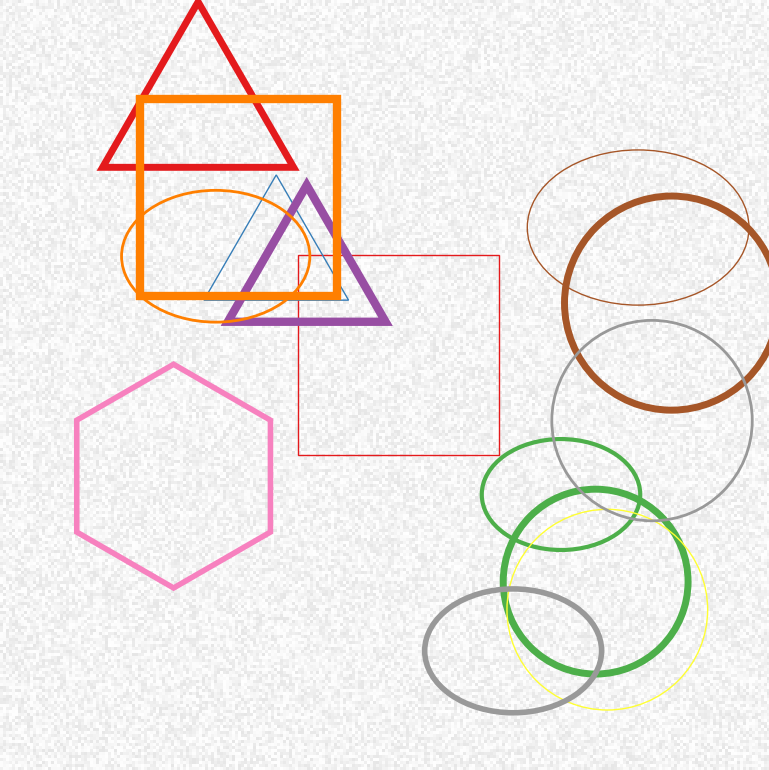[{"shape": "triangle", "thickness": 2.5, "radius": 0.72, "center": [0.257, 0.854]}, {"shape": "square", "thickness": 0.5, "radius": 0.65, "center": [0.518, 0.539]}, {"shape": "triangle", "thickness": 0.5, "radius": 0.54, "center": [0.359, 0.664]}, {"shape": "circle", "thickness": 2.5, "radius": 0.6, "center": [0.774, 0.245]}, {"shape": "oval", "thickness": 1.5, "radius": 0.51, "center": [0.729, 0.358]}, {"shape": "triangle", "thickness": 3, "radius": 0.59, "center": [0.398, 0.641]}, {"shape": "oval", "thickness": 1, "radius": 0.61, "center": [0.28, 0.667]}, {"shape": "square", "thickness": 3, "radius": 0.64, "center": [0.31, 0.744]}, {"shape": "circle", "thickness": 0.5, "radius": 0.65, "center": [0.789, 0.208]}, {"shape": "oval", "thickness": 0.5, "radius": 0.72, "center": [0.829, 0.705]}, {"shape": "circle", "thickness": 2.5, "radius": 0.7, "center": [0.872, 0.606]}, {"shape": "hexagon", "thickness": 2, "radius": 0.73, "center": [0.225, 0.382]}, {"shape": "circle", "thickness": 1, "radius": 0.65, "center": [0.847, 0.454]}, {"shape": "oval", "thickness": 2, "radius": 0.57, "center": [0.666, 0.155]}]